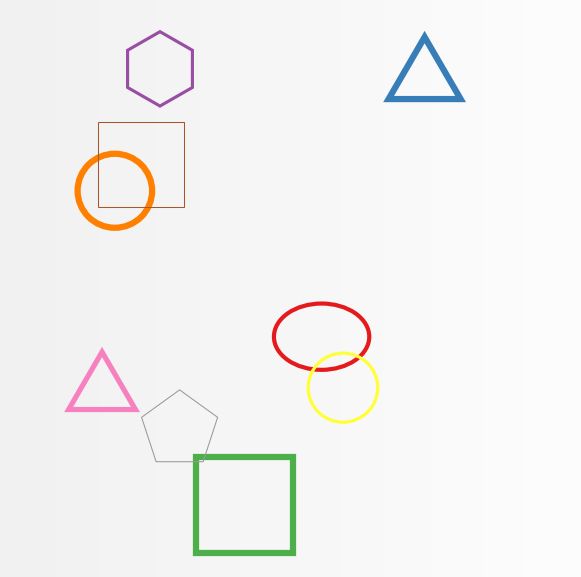[{"shape": "oval", "thickness": 2, "radius": 0.41, "center": [0.553, 0.416]}, {"shape": "triangle", "thickness": 3, "radius": 0.36, "center": [0.731, 0.863]}, {"shape": "square", "thickness": 3, "radius": 0.42, "center": [0.42, 0.124]}, {"shape": "hexagon", "thickness": 1.5, "radius": 0.32, "center": [0.275, 0.88]}, {"shape": "circle", "thickness": 3, "radius": 0.32, "center": [0.198, 0.669]}, {"shape": "circle", "thickness": 1.5, "radius": 0.3, "center": [0.59, 0.328]}, {"shape": "square", "thickness": 0.5, "radius": 0.37, "center": [0.242, 0.714]}, {"shape": "triangle", "thickness": 2.5, "radius": 0.33, "center": [0.176, 0.323]}, {"shape": "pentagon", "thickness": 0.5, "radius": 0.34, "center": [0.309, 0.255]}]